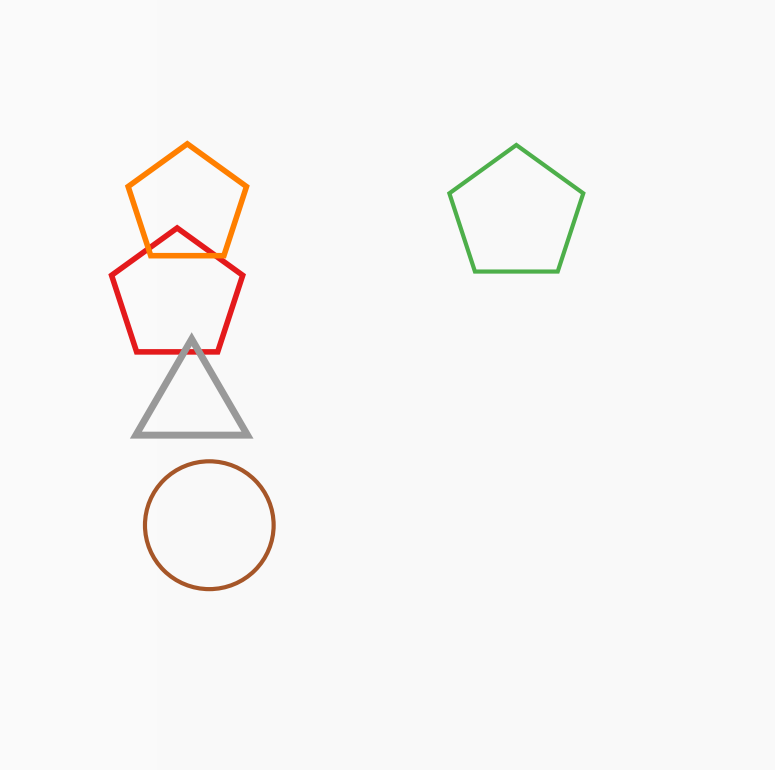[{"shape": "pentagon", "thickness": 2, "radius": 0.44, "center": [0.229, 0.615]}, {"shape": "pentagon", "thickness": 1.5, "radius": 0.45, "center": [0.666, 0.721]}, {"shape": "pentagon", "thickness": 2, "radius": 0.4, "center": [0.242, 0.733]}, {"shape": "circle", "thickness": 1.5, "radius": 0.42, "center": [0.27, 0.318]}, {"shape": "triangle", "thickness": 2.5, "radius": 0.42, "center": [0.247, 0.476]}]